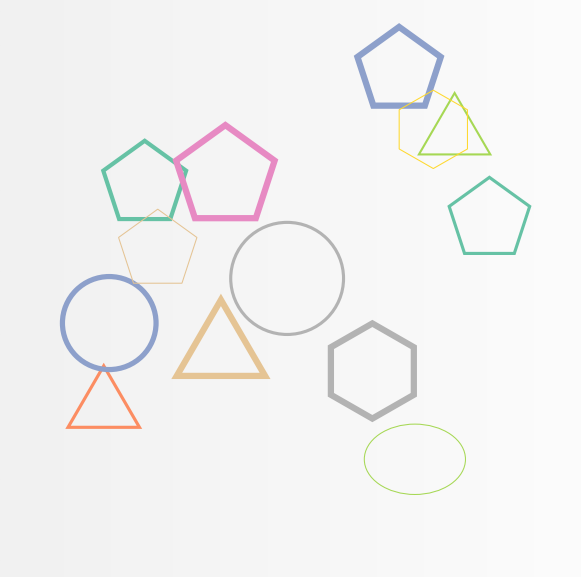[{"shape": "pentagon", "thickness": 1.5, "radius": 0.36, "center": [0.842, 0.619]}, {"shape": "pentagon", "thickness": 2, "radius": 0.37, "center": [0.249, 0.68]}, {"shape": "triangle", "thickness": 1.5, "radius": 0.35, "center": [0.178, 0.295]}, {"shape": "circle", "thickness": 2.5, "radius": 0.4, "center": [0.188, 0.44]}, {"shape": "pentagon", "thickness": 3, "radius": 0.38, "center": [0.687, 0.877]}, {"shape": "pentagon", "thickness": 3, "radius": 0.45, "center": [0.388, 0.693]}, {"shape": "triangle", "thickness": 1, "radius": 0.35, "center": [0.782, 0.767]}, {"shape": "oval", "thickness": 0.5, "radius": 0.44, "center": [0.714, 0.204]}, {"shape": "hexagon", "thickness": 0.5, "radius": 0.34, "center": [0.745, 0.775]}, {"shape": "triangle", "thickness": 3, "radius": 0.44, "center": [0.38, 0.392]}, {"shape": "pentagon", "thickness": 0.5, "radius": 0.35, "center": [0.271, 0.566]}, {"shape": "hexagon", "thickness": 3, "radius": 0.41, "center": [0.641, 0.357]}, {"shape": "circle", "thickness": 1.5, "radius": 0.49, "center": [0.494, 0.517]}]